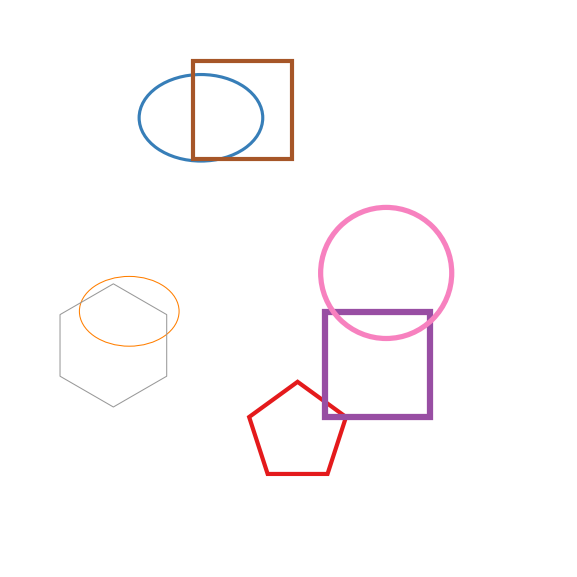[{"shape": "pentagon", "thickness": 2, "radius": 0.44, "center": [0.515, 0.25]}, {"shape": "oval", "thickness": 1.5, "radius": 0.54, "center": [0.348, 0.795]}, {"shape": "square", "thickness": 3, "radius": 0.46, "center": [0.654, 0.368]}, {"shape": "oval", "thickness": 0.5, "radius": 0.43, "center": [0.224, 0.46]}, {"shape": "square", "thickness": 2, "radius": 0.43, "center": [0.42, 0.809]}, {"shape": "circle", "thickness": 2.5, "radius": 0.57, "center": [0.669, 0.526]}, {"shape": "hexagon", "thickness": 0.5, "radius": 0.53, "center": [0.196, 0.401]}]